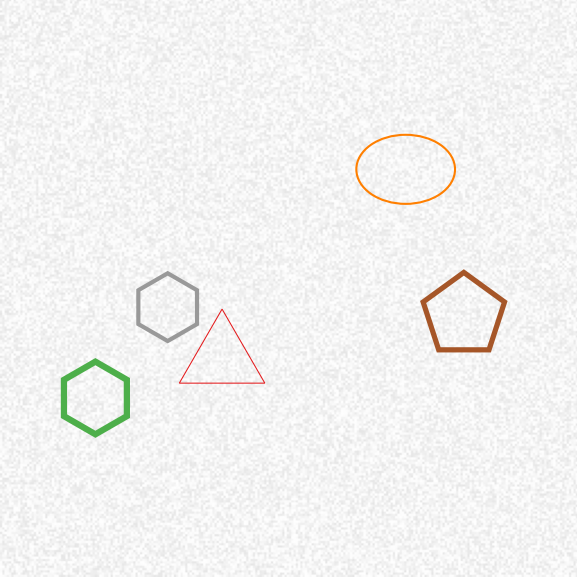[{"shape": "triangle", "thickness": 0.5, "radius": 0.43, "center": [0.385, 0.378]}, {"shape": "hexagon", "thickness": 3, "radius": 0.31, "center": [0.165, 0.31]}, {"shape": "oval", "thickness": 1, "radius": 0.43, "center": [0.702, 0.706]}, {"shape": "pentagon", "thickness": 2.5, "radius": 0.37, "center": [0.803, 0.453]}, {"shape": "hexagon", "thickness": 2, "radius": 0.29, "center": [0.29, 0.467]}]